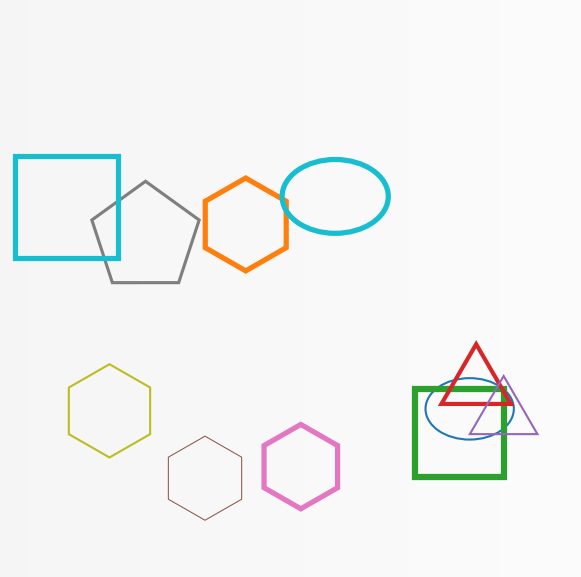[{"shape": "oval", "thickness": 1, "radius": 0.38, "center": [0.808, 0.291]}, {"shape": "hexagon", "thickness": 2.5, "radius": 0.4, "center": [0.423, 0.61]}, {"shape": "square", "thickness": 3, "radius": 0.38, "center": [0.791, 0.249]}, {"shape": "triangle", "thickness": 2, "radius": 0.34, "center": [0.819, 0.334]}, {"shape": "triangle", "thickness": 1, "radius": 0.34, "center": [0.867, 0.281]}, {"shape": "hexagon", "thickness": 0.5, "radius": 0.36, "center": [0.353, 0.171]}, {"shape": "hexagon", "thickness": 2.5, "radius": 0.37, "center": [0.518, 0.191]}, {"shape": "pentagon", "thickness": 1.5, "radius": 0.49, "center": [0.25, 0.588]}, {"shape": "hexagon", "thickness": 1, "radius": 0.4, "center": [0.188, 0.288]}, {"shape": "oval", "thickness": 2.5, "radius": 0.46, "center": [0.577, 0.659]}, {"shape": "square", "thickness": 2.5, "radius": 0.44, "center": [0.114, 0.641]}]